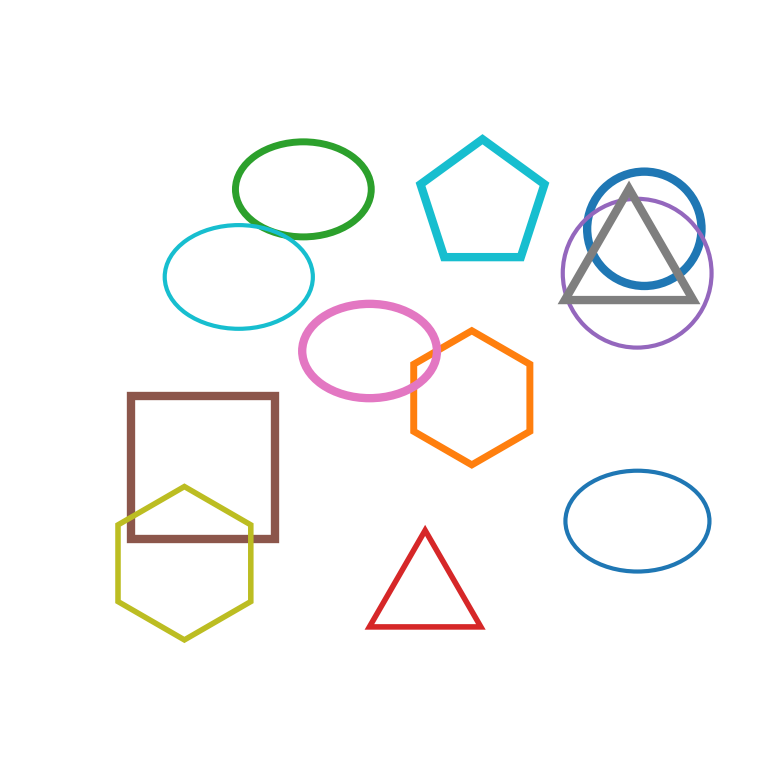[{"shape": "oval", "thickness": 1.5, "radius": 0.47, "center": [0.828, 0.323]}, {"shape": "circle", "thickness": 3, "radius": 0.37, "center": [0.837, 0.703]}, {"shape": "hexagon", "thickness": 2.5, "radius": 0.44, "center": [0.613, 0.483]}, {"shape": "oval", "thickness": 2.5, "radius": 0.44, "center": [0.394, 0.754]}, {"shape": "triangle", "thickness": 2, "radius": 0.42, "center": [0.552, 0.228]}, {"shape": "circle", "thickness": 1.5, "radius": 0.48, "center": [0.827, 0.645]}, {"shape": "square", "thickness": 3, "radius": 0.47, "center": [0.264, 0.393]}, {"shape": "oval", "thickness": 3, "radius": 0.44, "center": [0.48, 0.544]}, {"shape": "triangle", "thickness": 3, "radius": 0.48, "center": [0.817, 0.658]}, {"shape": "hexagon", "thickness": 2, "radius": 0.5, "center": [0.239, 0.269]}, {"shape": "pentagon", "thickness": 3, "radius": 0.42, "center": [0.627, 0.735]}, {"shape": "oval", "thickness": 1.5, "radius": 0.48, "center": [0.31, 0.64]}]